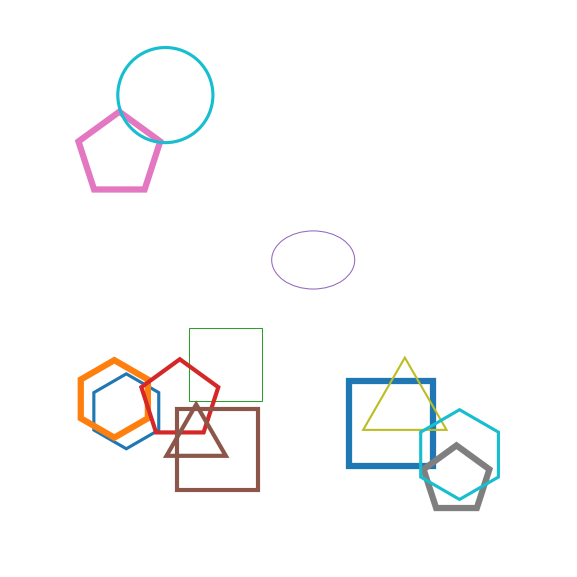[{"shape": "square", "thickness": 3, "radius": 0.37, "center": [0.677, 0.266]}, {"shape": "hexagon", "thickness": 1.5, "radius": 0.32, "center": [0.219, 0.287]}, {"shape": "hexagon", "thickness": 3, "radius": 0.34, "center": [0.198, 0.308]}, {"shape": "square", "thickness": 0.5, "radius": 0.32, "center": [0.391, 0.368]}, {"shape": "pentagon", "thickness": 2, "radius": 0.35, "center": [0.311, 0.307]}, {"shape": "oval", "thickness": 0.5, "radius": 0.36, "center": [0.542, 0.549]}, {"shape": "triangle", "thickness": 2, "radius": 0.3, "center": [0.34, 0.239]}, {"shape": "square", "thickness": 2, "radius": 0.35, "center": [0.376, 0.22]}, {"shape": "pentagon", "thickness": 3, "radius": 0.37, "center": [0.207, 0.731]}, {"shape": "pentagon", "thickness": 3, "radius": 0.3, "center": [0.79, 0.168]}, {"shape": "triangle", "thickness": 1, "radius": 0.42, "center": [0.701, 0.296]}, {"shape": "hexagon", "thickness": 1.5, "radius": 0.39, "center": [0.796, 0.212]}, {"shape": "circle", "thickness": 1.5, "radius": 0.41, "center": [0.286, 0.835]}]